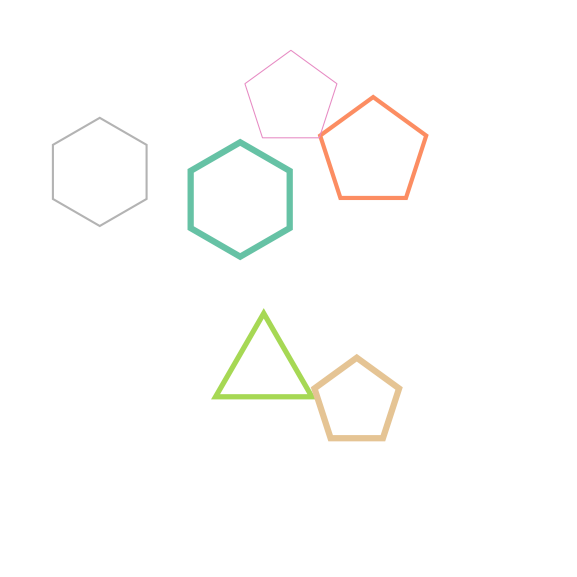[{"shape": "hexagon", "thickness": 3, "radius": 0.5, "center": [0.416, 0.654]}, {"shape": "pentagon", "thickness": 2, "radius": 0.48, "center": [0.646, 0.734]}, {"shape": "pentagon", "thickness": 0.5, "radius": 0.42, "center": [0.504, 0.828]}, {"shape": "triangle", "thickness": 2.5, "radius": 0.48, "center": [0.457, 0.36]}, {"shape": "pentagon", "thickness": 3, "radius": 0.39, "center": [0.618, 0.303]}, {"shape": "hexagon", "thickness": 1, "radius": 0.47, "center": [0.173, 0.701]}]